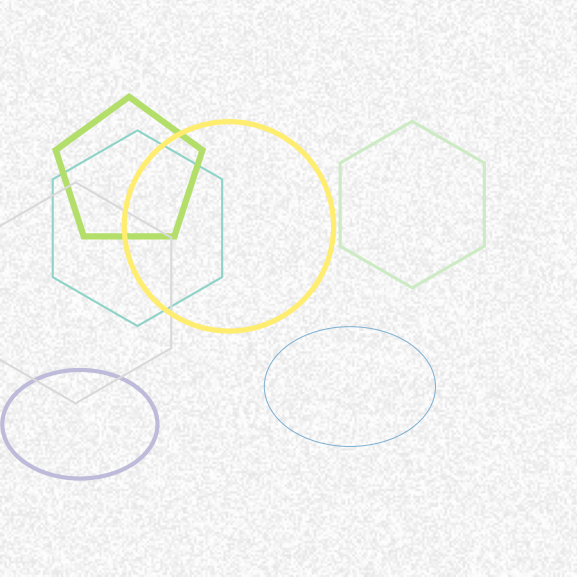[{"shape": "hexagon", "thickness": 1, "radius": 0.85, "center": [0.238, 0.604]}, {"shape": "oval", "thickness": 2, "radius": 0.67, "center": [0.138, 0.265]}, {"shape": "oval", "thickness": 0.5, "radius": 0.74, "center": [0.606, 0.33]}, {"shape": "pentagon", "thickness": 3, "radius": 0.67, "center": [0.224, 0.698]}, {"shape": "hexagon", "thickness": 1, "radius": 0.96, "center": [0.131, 0.492]}, {"shape": "hexagon", "thickness": 1.5, "radius": 0.72, "center": [0.714, 0.645]}, {"shape": "circle", "thickness": 2.5, "radius": 0.91, "center": [0.396, 0.607]}]